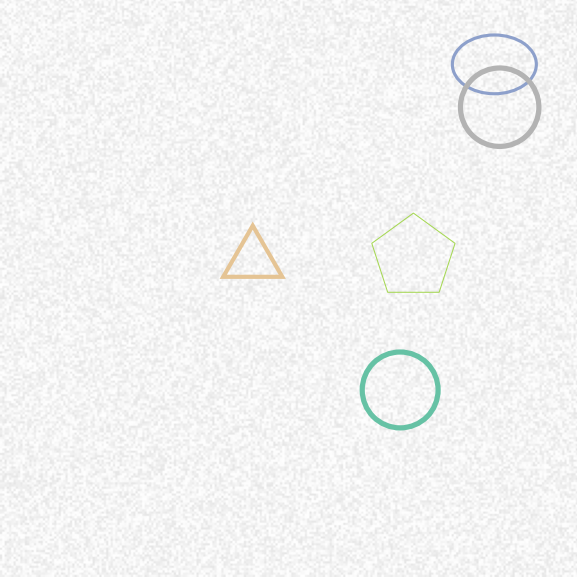[{"shape": "circle", "thickness": 2.5, "radius": 0.33, "center": [0.693, 0.324]}, {"shape": "oval", "thickness": 1.5, "radius": 0.36, "center": [0.856, 0.888]}, {"shape": "pentagon", "thickness": 0.5, "radius": 0.38, "center": [0.716, 0.554]}, {"shape": "triangle", "thickness": 2, "radius": 0.3, "center": [0.438, 0.549]}, {"shape": "circle", "thickness": 2.5, "radius": 0.34, "center": [0.865, 0.813]}]